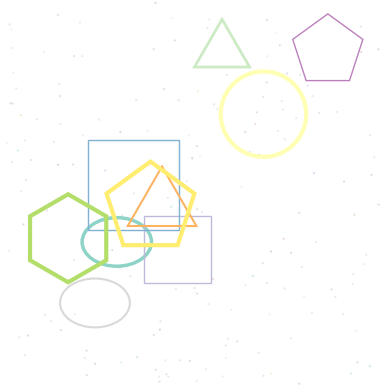[{"shape": "oval", "thickness": 2.5, "radius": 0.45, "center": [0.303, 0.372]}, {"shape": "circle", "thickness": 3, "radius": 0.55, "center": [0.684, 0.704]}, {"shape": "square", "thickness": 1, "radius": 0.44, "center": [0.461, 0.352]}, {"shape": "square", "thickness": 1, "radius": 0.59, "center": [0.347, 0.52]}, {"shape": "triangle", "thickness": 1.5, "radius": 0.52, "center": [0.421, 0.464]}, {"shape": "hexagon", "thickness": 3, "radius": 0.57, "center": [0.177, 0.381]}, {"shape": "oval", "thickness": 1.5, "radius": 0.45, "center": [0.247, 0.213]}, {"shape": "pentagon", "thickness": 1, "radius": 0.48, "center": [0.851, 0.868]}, {"shape": "triangle", "thickness": 2, "radius": 0.41, "center": [0.577, 0.867]}, {"shape": "pentagon", "thickness": 3, "radius": 0.6, "center": [0.391, 0.46]}]